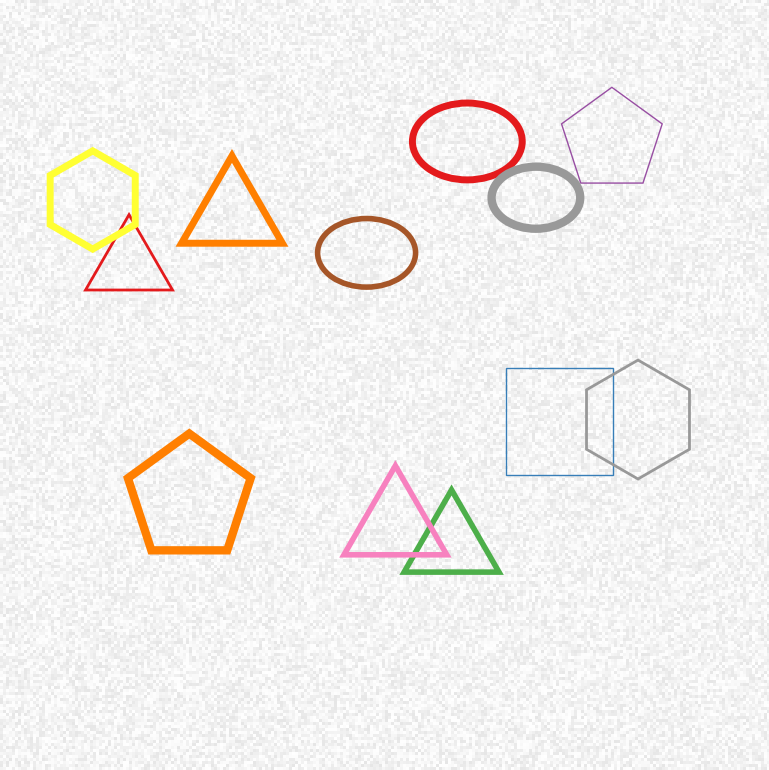[{"shape": "triangle", "thickness": 1, "radius": 0.33, "center": [0.168, 0.656]}, {"shape": "oval", "thickness": 2.5, "radius": 0.36, "center": [0.607, 0.816]}, {"shape": "square", "thickness": 0.5, "radius": 0.35, "center": [0.727, 0.453]}, {"shape": "triangle", "thickness": 2, "radius": 0.36, "center": [0.586, 0.293]}, {"shape": "pentagon", "thickness": 0.5, "radius": 0.34, "center": [0.795, 0.818]}, {"shape": "pentagon", "thickness": 3, "radius": 0.42, "center": [0.246, 0.353]}, {"shape": "triangle", "thickness": 2.5, "radius": 0.38, "center": [0.301, 0.722]}, {"shape": "hexagon", "thickness": 2.5, "radius": 0.32, "center": [0.12, 0.74]}, {"shape": "oval", "thickness": 2, "radius": 0.32, "center": [0.476, 0.672]}, {"shape": "triangle", "thickness": 2, "radius": 0.39, "center": [0.513, 0.318]}, {"shape": "oval", "thickness": 3, "radius": 0.29, "center": [0.696, 0.743]}, {"shape": "hexagon", "thickness": 1, "radius": 0.39, "center": [0.829, 0.455]}]